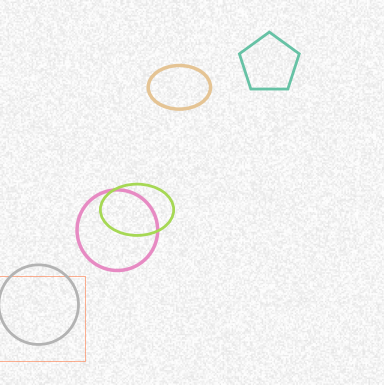[{"shape": "pentagon", "thickness": 2, "radius": 0.41, "center": [0.7, 0.835]}, {"shape": "square", "thickness": 0.5, "radius": 0.55, "center": [0.109, 0.173]}, {"shape": "circle", "thickness": 2.5, "radius": 0.52, "center": [0.305, 0.402]}, {"shape": "oval", "thickness": 2, "radius": 0.48, "center": [0.356, 0.455]}, {"shape": "oval", "thickness": 2.5, "radius": 0.4, "center": [0.466, 0.773]}, {"shape": "circle", "thickness": 2, "radius": 0.52, "center": [0.1, 0.209]}]